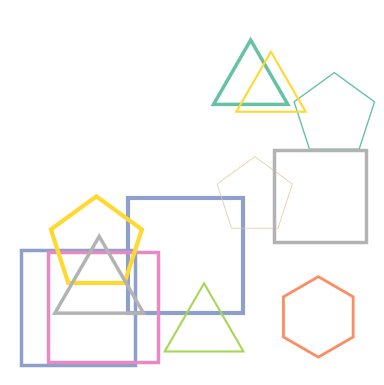[{"shape": "triangle", "thickness": 2.5, "radius": 0.56, "center": [0.651, 0.785]}, {"shape": "pentagon", "thickness": 1, "radius": 0.55, "center": [0.868, 0.702]}, {"shape": "hexagon", "thickness": 2, "radius": 0.52, "center": [0.827, 0.177]}, {"shape": "square", "thickness": 2.5, "radius": 0.75, "center": [0.203, 0.202]}, {"shape": "square", "thickness": 3, "radius": 0.75, "center": [0.482, 0.336]}, {"shape": "square", "thickness": 2.5, "radius": 0.71, "center": [0.268, 0.202]}, {"shape": "triangle", "thickness": 1.5, "radius": 0.59, "center": [0.53, 0.146]}, {"shape": "triangle", "thickness": 1.5, "radius": 0.52, "center": [0.704, 0.762]}, {"shape": "pentagon", "thickness": 3, "radius": 0.62, "center": [0.25, 0.366]}, {"shape": "pentagon", "thickness": 0.5, "radius": 0.51, "center": [0.662, 0.49]}, {"shape": "triangle", "thickness": 2.5, "radius": 0.66, "center": [0.258, 0.253]}, {"shape": "square", "thickness": 2.5, "radius": 0.6, "center": [0.831, 0.491]}]